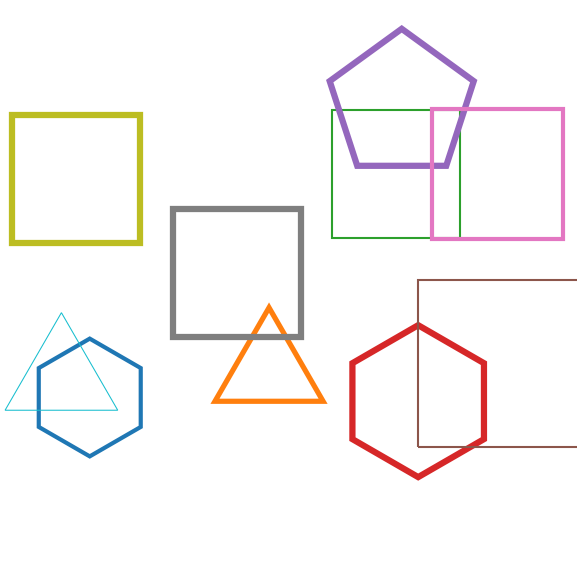[{"shape": "hexagon", "thickness": 2, "radius": 0.51, "center": [0.155, 0.311]}, {"shape": "triangle", "thickness": 2.5, "radius": 0.54, "center": [0.466, 0.358]}, {"shape": "square", "thickness": 1, "radius": 0.55, "center": [0.685, 0.698]}, {"shape": "hexagon", "thickness": 3, "radius": 0.66, "center": [0.724, 0.305]}, {"shape": "pentagon", "thickness": 3, "radius": 0.66, "center": [0.696, 0.818]}, {"shape": "square", "thickness": 1, "radius": 0.73, "center": [0.869, 0.37]}, {"shape": "square", "thickness": 2, "radius": 0.56, "center": [0.861, 0.697]}, {"shape": "square", "thickness": 3, "radius": 0.56, "center": [0.41, 0.526]}, {"shape": "square", "thickness": 3, "radius": 0.55, "center": [0.132, 0.689]}, {"shape": "triangle", "thickness": 0.5, "radius": 0.56, "center": [0.106, 0.345]}]